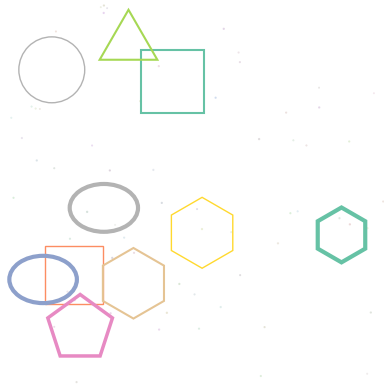[{"shape": "hexagon", "thickness": 3, "radius": 0.36, "center": [0.887, 0.39]}, {"shape": "square", "thickness": 1.5, "radius": 0.41, "center": [0.448, 0.788]}, {"shape": "square", "thickness": 1, "radius": 0.38, "center": [0.193, 0.285]}, {"shape": "oval", "thickness": 3, "radius": 0.44, "center": [0.112, 0.274]}, {"shape": "pentagon", "thickness": 2.5, "radius": 0.44, "center": [0.208, 0.147]}, {"shape": "triangle", "thickness": 1.5, "radius": 0.43, "center": [0.334, 0.888]}, {"shape": "hexagon", "thickness": 1, "radius": 0.46, "center": [0.525, 0.395]}, {"shape": "hexagon", "thickness": 1.5, "radius": 0.46, "center": [0.347, 0.264]}, {"shape": "oval", "thickness": 3, "radius": 0.44, "center": [0.27, 0.46]}, {"shape": "circle", "thickness": 1, "radius": 0.43, "center": [0.134, 0.819]}]